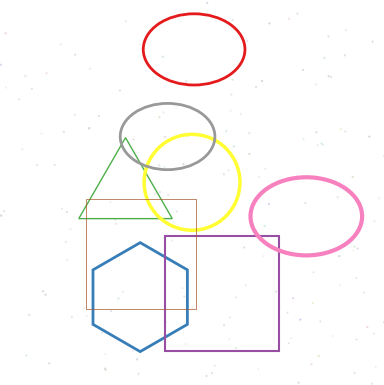[{"shape": "oval", "thickness": 2, "radius": 0.66, "center": [0.504, 0.872]}, {"shape": "hexagon", "thickness": 2, "radius": 0.71, "center": [0.364, 0.228]}, {"shape": "triangle", "thickness": 1, "radius": 0.7, "center": [0.326, 0.502]}, {"shape": "square", "thickness": 1.5, "radius": 0.74, "center": [0.577, 0.237]}, {"shape": "circle", "thickness": 2.5, "radius": 0.62, "center": [0.499, 0.527]}, {"shape": "square", "thickness": 0.5, "radius": 0.72, "center": [0.366, 0.34]}, {"shape": "oval", "thickness": 3, "radius": 0.72, "center": [0.796, 0.438]}, {"shape": "oval", "thickness": 2, "radius": 0.61, "center": [0.435, 0.645]}]